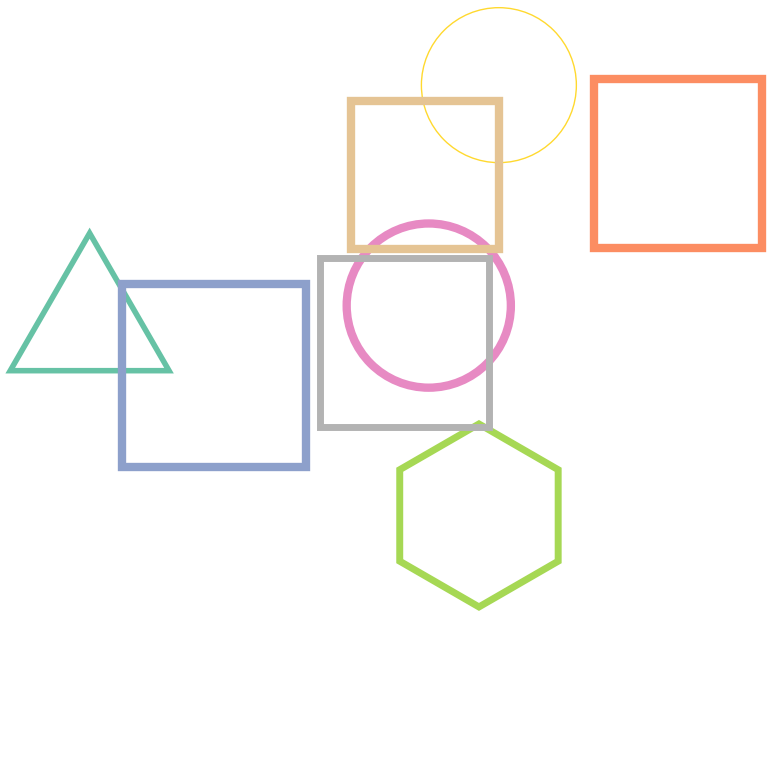[{"shape": "triangle", "thickness": 2, "radius": 0.6, "center": [0.116, 0.578]}, {"shape": "square", "thickness": 3, "radius": 0.55, "center": [0.881, 0.787]}, {"shape": "square", "thickness": 3, "radius": 0.59, "center": [0.278, 0.513]}, {"shape": "circle", "thickness": 3, "radius": 0.53, "center": [0.557, 0.603]}, {"shape": "hexagon", "thickness": 2.5, "radius": 0.59, "center": [0.622, 0.331]}, {"shape": "circle", "thickness": 0.5, "radius": 0.5, "center": [0.648, 0.889]}, {"shape": "square", "thickness": 3, "radius": 0.48, "center": [0.552, 0.773]}, {"shape": "square", "thickness": 2.5, "radius": 0.55, "center": [0.525, 0.555]}]